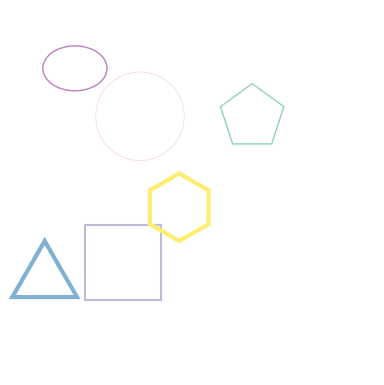[{"shape": "pentagon", "thickness": 1, "radius": 0.43, "center": [0.655, 0.696]}, {"shape": "square", "thickness": 1.5, "radius": 0.49, "center": [0.32, 0.319]}, {"shape": "triangle", "thickness": 3, "radius": 0.49, "center": [0.116, 0.277]}, {"shape": "circle", "thickness": 0.5, "radius": 0.57, "center": [0.364, 0.698]}, {"shape": "oval", "thickness": 1, "radius": 0.42, "center": [0.195, 0.823]}, {"shape": "hexagon", "thickness": 3, "radius": 0.44, "center": [0.465, 0.462]}]